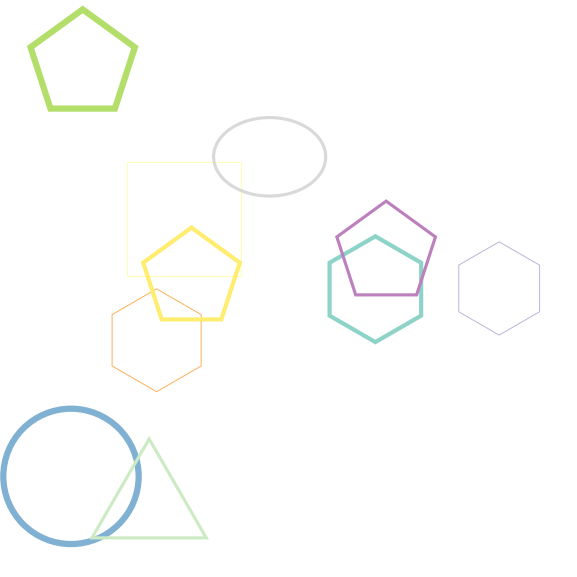[{"shape": "hexagon", "thickness": 2, "radius": 0.46, "center": [0.65, 0.498]}, {"shape": "square", "thickness": 0.5, "radius": 0.49, "center": [0.318, 0.619]}, {"shape": "hexagon", "thickness": 0.5, "radius": 0.4, "center": [0.864, 0.5]}, {"shape": "circle", "thickness": 3, "radius": 0.59, "center": [0.123, 0.174]}, {"shape": "hexagon", "thickness": 0.5, "radius": 0.45, "center": [0.271, 0.41]}, {"shape": "pentagon", "thickness": 3, "radius": 0.47, "center": [0.143, 0.888]}, {"shape": "oval", "thickness": 1.5, "radius": 0.49, "center": [0.467, 0.728]}, {"shape": "pentagon", "thickness": 1.5, "radius": 0.45, "center": [0.669, 0.561]}, {"shape": "triangle", "thickness": 1.5, "radius": 0.57, "center": [0.258, 0.125]}, {"shape": "pentagon", "thickness": 2, "radius": 0.44, "center": [0.332, 0.517]}]